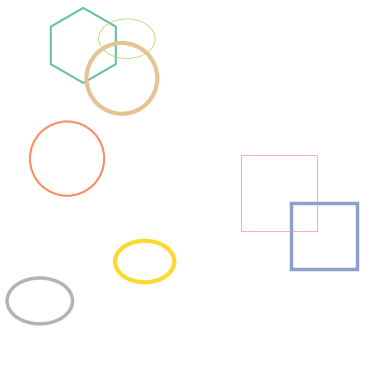[{"shape": "hexagon", "thickness": 1.5, "radius": 0.49, "center": [0.216, 0.882]}, {"shape": "circle", "thickness": 1.5, "radius": 0.48, "center": [0.174, 0.588]}, {"shape": "square", "thickness": 2.5, "radius": 0.43, "center": [0.841, 0.387]}, {"shape": "square", "thickness": 0.5, "radius": 0.49, "center": [0.724, 0.498]}, {"shape": "oval", "thickness": 0.5, "radius": 0.37, "center": [0.33, 0.899]}, {"shape": "oval", "thickness": 3, "radius": 0.39, "center": [0.376, 0.321]}, {"shape": "circle", "thickness": 3, "radius": 0.46, "center": [0.317, 0.796]}, {"shape": "oval", "thickness": 2.5, "radius": 0.43, "center": [0.103, 0.218]}]